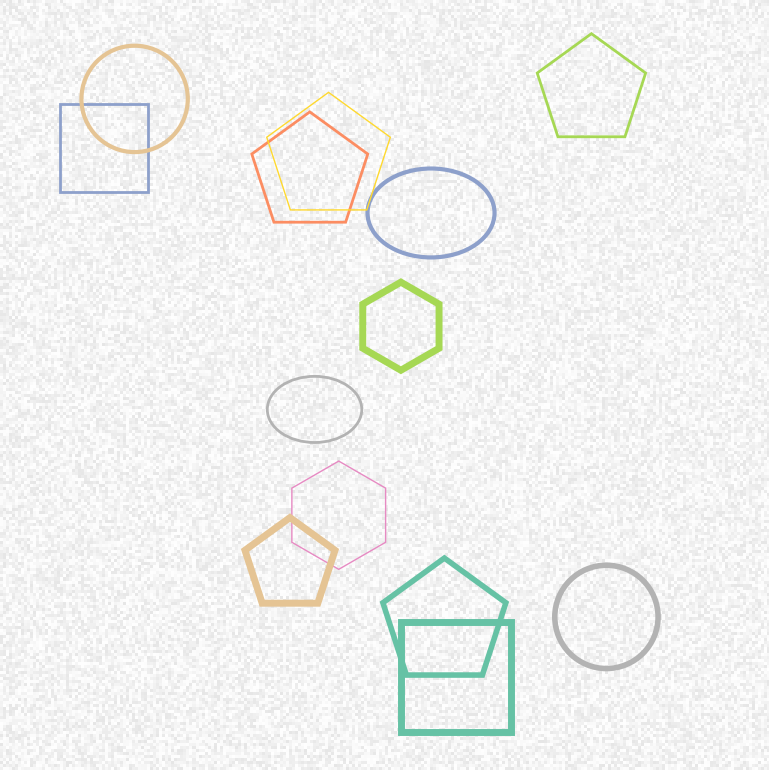[{"shape": "pentagon", "thickness": 2, "radius": 0.42, "center": [0.577, 0.191]}, {"shape": "square", "thickness": 2.5, "radius": 0.36, "center": [0.593, 0.121]}, {"shape": "pentagon", "thickness": 1, "radius": 0.4, "center": [0.402, 0.775]}, {"shape": "square", "thickness": 1, "radius": 0.29, "center": [0.135, 0.807]}, {"shape": "oval", "thickness": 1.5, "radius": 0.41, "center": [0.56, 0.723]}, {"shape": "hexagon", "thickness": 0.5, "radius": 0.35, "center": [0.44, 0.331]}, {"shape": "hexagon", "thickness": 2.5, "radius": 0.29, "center": [0.521, 0.576]}, {"shape": "pentagon", "thickness": 1, "radius": 0.37, "center": [0.768, 0.882]}, {"shape": "pentagon", "thickness": 0.5, "radius": 0.42, "center": [0.427, 0.796]}, {"shape": "pentagon", "thickness": 2.5, "radius": 0.31, "center": [0.377, 0.266]}, {"shape": "circle", "thickness": 1.5, "radius": 0.35, "center": [0.175, 0.872]}, {"shape": "circle", "thickness": 2, "radius": 0.34, "center": [0.788, 0.199]}, {"shape": "oval", "thickness": 1, "radius": 0.31, "center": [0.408, 0.468]}]